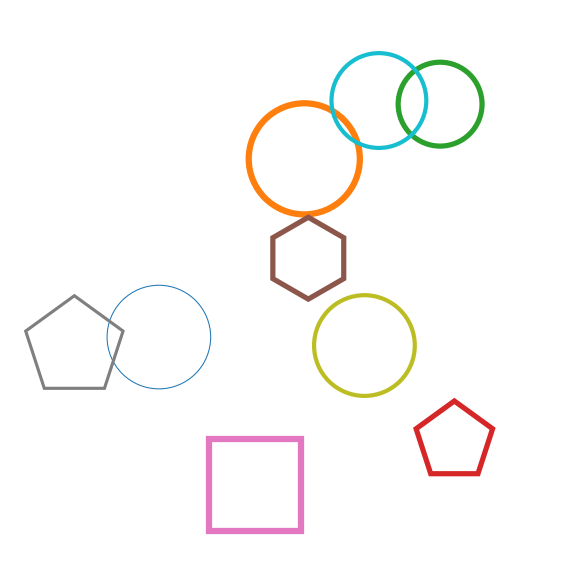[{"shape": "circle", "thickness": 0.5, "radius": 0.45, "center": [0.275, 0.415]}, {"shape": "circle", "thickness": 3, "radius": 0.48, "center": [0.527, 0.724]}, {"shape": "circle", "thickness": 2.5, "radius": 0.36, "center": [0.762, 0.819]}, {"shape": "pentagon", "thickness": 2.5, "radius": 0.35, "center": [0.787, 0.235]}, {"shape": "hexagon", "thickness": 2.5, "radius": 0.35, "center": [0.534, 0.552]}, {"shape": "square", "thickness": 3, "radius": 0.4, "center": [0.441, 0.16]}, {"shape": "pentagon", "thickness": 1.5, "radius": 0.44, "center": [0.129, 0.398]}, {"shape": "circle", "thickness": 2, "radius": 0.44, "center": [0.631, 0.401]}, {"shape": "circle", "thickness": 2, "radius": 0.41, "center": [0.656, 0.825]}]